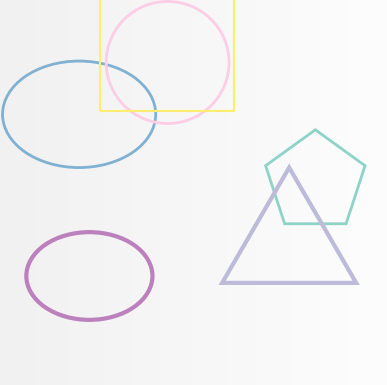[{"shape": "pentagon", "thickness": 2, "radius": 0.67, "center": [0.814, 0.528]}, {"shape": "triangle", "thickness": 3, "radius": 1.0, "center": [0.746, 0.365]}, {"shape": "oval", "thickness": 2, "radius": 0.99, "center": [0.204, 0.703]}, {"shape": "circle", "thickness": 2, "radius": 0.79, "center": [0.433, 0.838]}, {"shape": "oval", "thickness": 3, "radius": 0.81, "center": [0.231, 0.283]}, {"shape": "square", "thickness": 1.5, "radius": 0.87, "center": [0.431, 0.884]}]